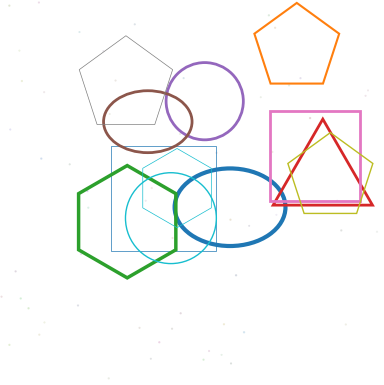[{"shape": "square", "thickness": 0.5, "radius": 0.68, "center": [0.425, 0.485]}, {"shape": "oval", "thickness": 3, "radius": 0.72, "center": [0.598, 0.462]}, {"shape": "pentagon", "thickness": 1.5, "radius": 0.58, "center": [0.771, 0.877]}, {"shape": "hexagon", "thickness": 2.5, "radius": 0.73, "center": [0.33, 0.424]}, {"shape": "triangle", "thickness": 2, "radius": 0.74, "center": [0.838, 0.542]}, {"shape": "circle", "thickness": 2, "radius": 0.5, "center": [0.532, 0.737]}, {"shape": "oval", "thickness": 2, "radius": 0.57, "center": [0.384, 0.684]}, {"shape": "square", "thickness": 2, "radius": 0.58, "center": [0.819, 0.594]}, {"shape": "pentagon", "thickness": 0.5, "radius": 0.64, "center": [0.327, 0.78]}, {"shape": "pentagon", "thickness": 1, "radius": 0.58, "center": [0.858, 0.54]}, {"shape": "circle", "thickness": 1, "radius": 0.59, "center": [0.444, 0.433]}, {"shape": "hexagon", "thickness": 0.5, "radius": 0.51, "center": [0.46, 0.512]}]